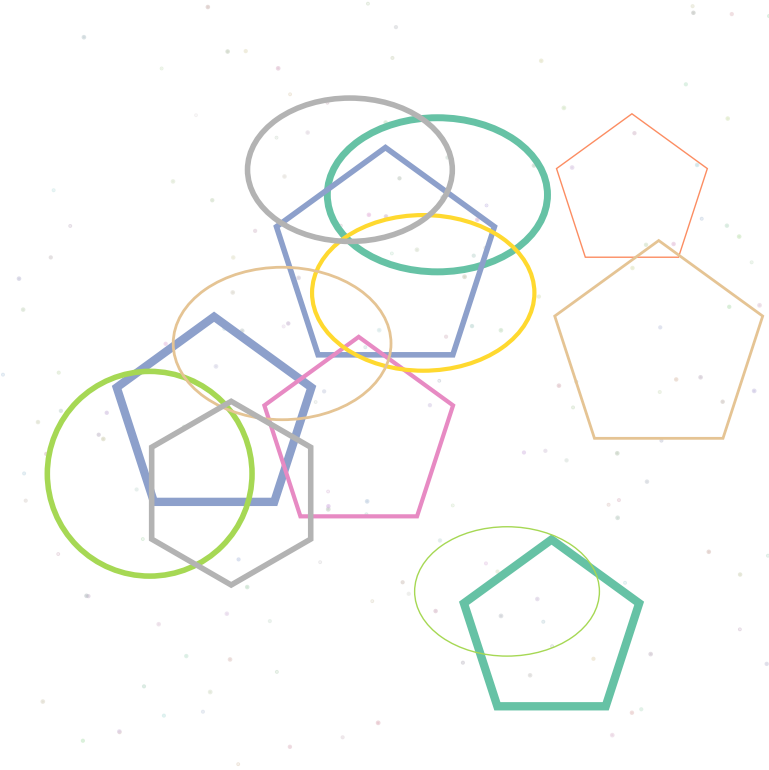[{"shape": "pentagon", "thickness": 3, "radius": 0.6, "center": [0.716, 0.18]}, {"shape": "oval", "thickness": 2.5, "radius": 0.71, "center": [0.568, 0.747]}, {"shape": "pentagon", "thickness": 0.5, "radius": 0.51, "center": [0.821, 0.749]}, {"shape": "pentagon", "thickness": 2, "radius": 0.74, "center": [0.501, 0.66]}, {"shape": "pentagon", "thickness": 3, "radius": 0.66, "center": [0.278, 0.456]}, {"shape": "pentagon", "thickness": 1.5, "radius": 0.64, "center": [0.466, 0.434]}, {"shape": "oval", "thickness": 0.5, "radius": 0.6, "center": [0.658, 0.232]}, {"shape": "circle", "thickness": 2, "radius": 0.66, "center": [0.194, 0.385]}, {"shape": "oval", "thickness": 1.5, "radius": 0.72, "center": [0.55, 0.62]}, {"shape": "oval", "thickness": 1, "radius": 0.71, "center": [0.366, 0.554]}, {"shape": "pentagon", "thickness": 1, "radius": 0.71, "center": [0.855, 0.546]}, {"shape": "oval", "thickness": 2, "radius": 0.66, "center": [0.454, 0.78]}, {"shape": "hexagon", "thickness": 2, "radius": 0.6, "center": [0.3, 0.36]}]